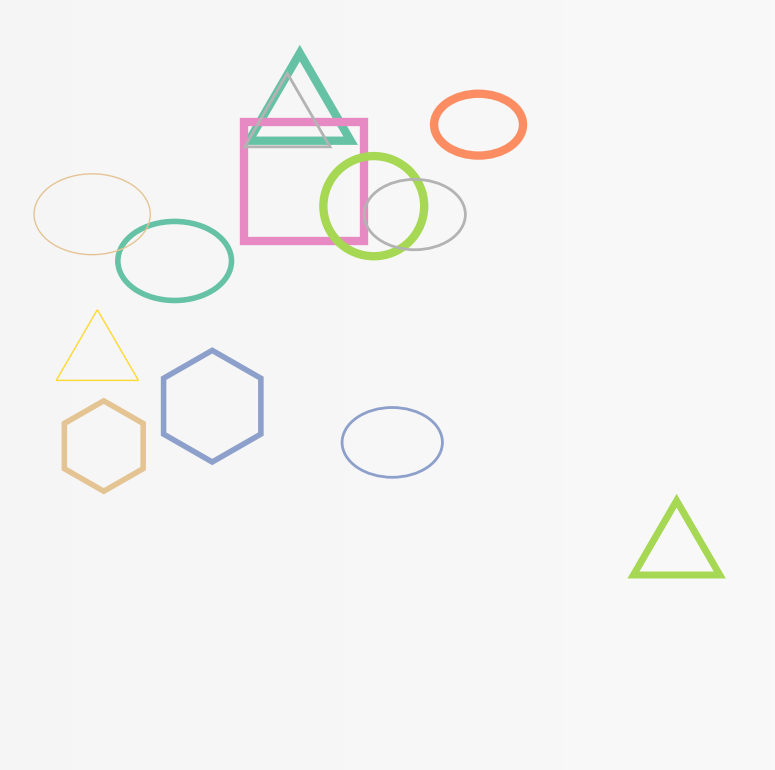[{"shape": "triangle", "thickness": 3, "radius": 0.38, "center": [0.387, 0.855]}, {"shape": "oval", "thickness": 2, "radius": 0.37, "center": [0.225, 0.661]}, {"shape": "oval", "thickness": 3, "radius": 0.29, "center": [0.617, 0.838]}, {"shape": "oval", "thickness": 1, "radius": 0.32, "center": [0.506, 0.425]}, {"shape": "hexagon", "thickness": 2, "radius": 0.36, "center": [0.274, 0.472]}, {"shape": "square", "thickness": 3, "radius": 0.39, "center": [0.393, 0.764]}, {"shape": "triangle", "thickness": 2.5, "radius": 0.32, "center": [0.873, 0.285]}, {"shape": "circle", "thickness": 3, "radius": 0.33, "center": [0.482, 0.732]}, {"shape": "triangle", "thickness": 0.5, "radius": 0.31, "center": [0.126, 0.537]}, {"shape": "hexagon", "thickness": 2, "radius": 0.29, "center": [0.134, 0.421]}, {"shape": "oval", "thickness": 0.5, "radius": 0.37, "center": [0.119, 0.722]}, {"shape": "oval", "thickness": 1, "radius": 0.33, "center": [0.535, 0.721]}, {"shape": "triangle", "thickness": 1, "radius": 0.32, "center": [0.371, 0.841]}]